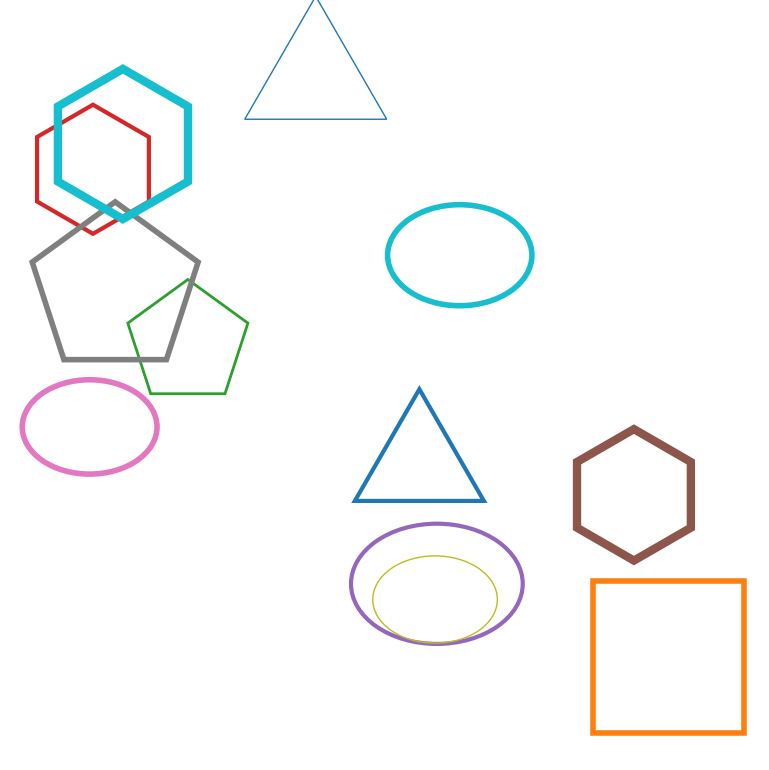[{"shape": "triangle", "thickness": 1.5, "radius": 0.48, "center": [0.545, 0.398]}, {"shape": "triangle", "thickness": 0.5, "radius": 0.53, "center": [0.41, 0.898]}, {"shape": "square", "thickness": 2, "radius": 0.49, "center": [0.868, 0.146]}, {"shape": "pentagon", "thickness": 1, "radius": 0.41, "center": [0.244, 0.555]}, {"shape": "hexagon", "thickness": 1.5, "radius": 0.42, "center": [0.121, 0.78]}, {"shape": "oval", "thickness": 1.5, "radius": 0.56, "center": [0.567, 0.242]}, {"shape": "hexagon", "thickness": 3, "radius": 0.43, "center": [0.823, 0.357]}, {"shape": "oval", "thickness": 2, "radius": 0.44, "center": [0.116, 0.446]}, {"shape": "pentagon", "thickness": 2, "radius": 0.57, "center": [0.15, 0.625]}, {"shape": "oval", "thickness": 0.5, "radius": 0.4, "center": [0.565, 0.221]}, {"shape": "hexagon", "thickness": 3, "radius": 0.49, "center": [0.16, 0.813]}, {"shape": "oval", "thickness": 2, "radius": 0.47, "center": [0.597, 0.669]}]